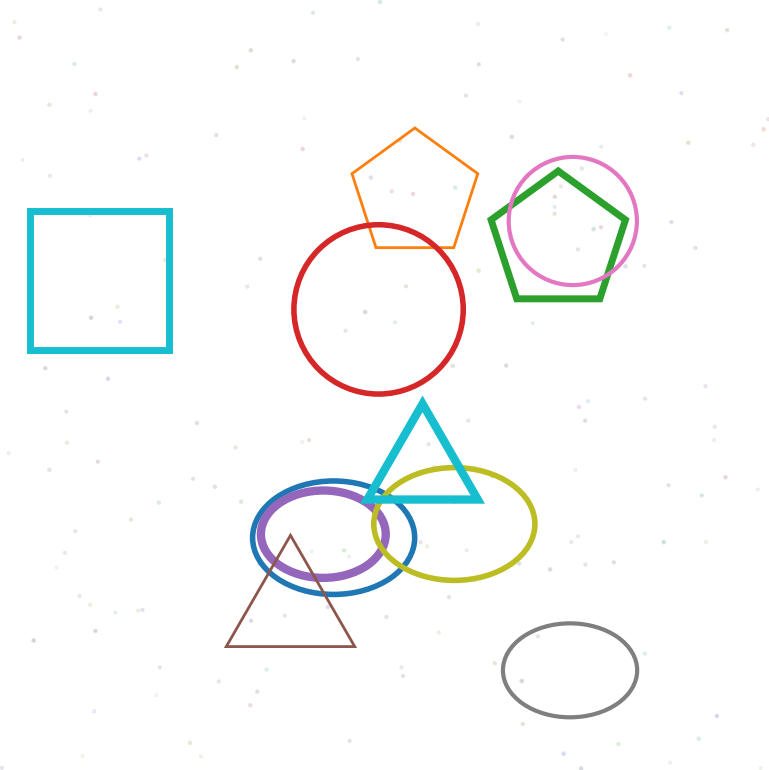[{"shape": "oval", "thickness": 2, "radius": 0.53, "center": [0.433, 0.302]}, {"shape": "pentagon", "thickness": 1, "radius": 0.43, "center": [0.539, 0.748]}, {"shape": "pentagon", "thickness": 2.5, "radius": 0.46, "center": [0.725, 0.686]}, {"shape": "circle", "thickness": 2, "radius": 0.55, "center": [0.492, 0.598]}, {"shape": "oval", "thickness": 3, "radius": 0.41, "center": [0.42, 0.306]}, {"shape": "triangle", "thickness": 1, "radius": 0.48, "center": [0.377, 0.208]}, {"shape": "circle", "thickness": 1.5, "radius": 0.42, "center": [0.744, 0.713]}, {"shape": "oval", "thickness": 1.5, "radius": 0.44, "center": [0.74, 0.129]}, {"shape": "oval", "thickness": 2, "radius": 0.52, "center": [0.59, 0.319]}, {"shape": "triangle", "thickness": 3, "radius": 0.41, "center": [0.549, 0.393]}, {"shape": "square", "thickness": 2.5, "radius": 0.45, "center": [0.129, 0.636]}]